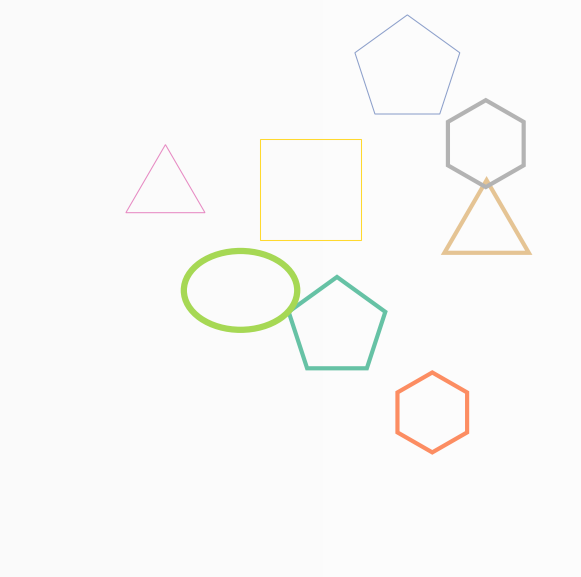[{"shape": "pentagon", "thickness": 2, "radius": 0.44, "center": [0.58, 0.432]}, {"shape": "hexagon", "thickness": 2, "radius": 0.35, "center": [0.744, 0.285]}, {"shape": "pentagon", "thickness": 0.5, "radius": 0.47, "center": [0.701, 0.878]}, {"shape": "triangle", "thickness": 0.5, "radius": 0.39, "center": [0.285, 0.67]}, {"shape": "oval", "thickness": 3, "radius": 0.49, "center": [0.414, 0.496]}, {"shape": "square", "thickness": 0.5, "radius": 0.44, "center": [0.534, 0.671]}, {"shape": "triangle", "thickness": 2, "radius": 0.42, "center": [0.837, 0.603]}, {"shape": "hexagon", "thickness": 2, "radius": 0.38, "center": [0.836, 0.75]}]